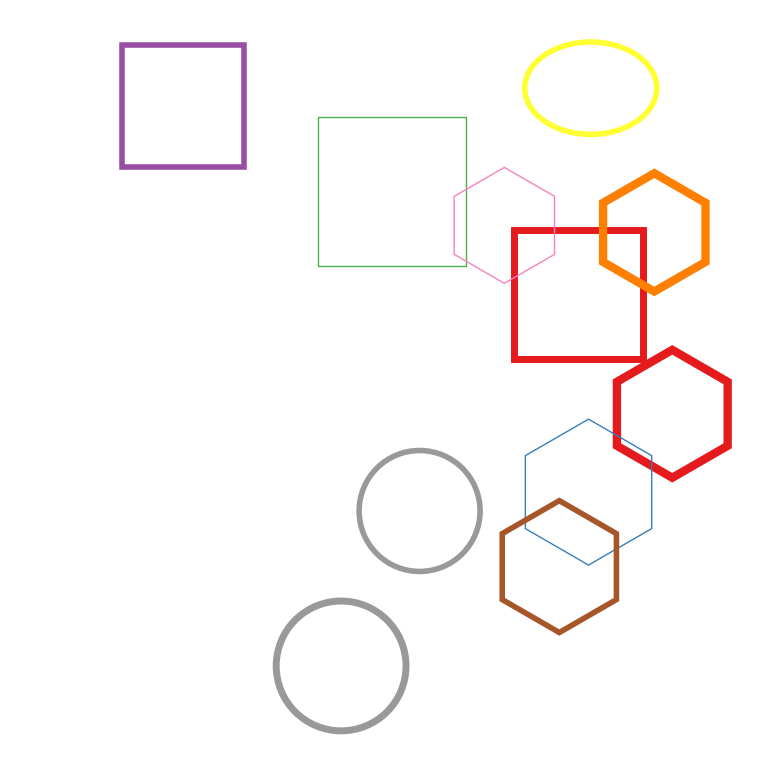[{"shape": "hexagon", "thickness": 3, "radius": 0.42, "center": [0.873, 0.463]}, {"shape": "square", "thickness": 2.5, "radius": 0.42, "center": [0.752, 0.618]}, {"shape": "hexagon", "thickness": 0.5, "radius": 0.47, "center": [0.764, 0.361]}, {"shape": "square", "thickness": 0.5, "radius": 0.48, "center": [0.509, 0.751]}, {"shape": "square", "thickness": 2, "radius": 0.4, "center": [0.237, 0.863]}, {"shape": "hexagon", "thickness": 3, "radius": 0.38, "center": [0.85, 0.698]}, {"shape": "oval", "thickness": 2, "radius": 0.43, "center": [0.767, 0.885]}, {"shape": "hexagon", "thickness": 2, "radius": 0.43, "center": [0.726, 0.264]}, {"shape": "hexagon", "thickness": 0.5, "radius": 0.38, "center": [0.655, 0.707]}, {"shape": "circle", "thickness": 2, "radius": 0.39, "center": [0.545, 0.336]}, {"shape": "circle", "thickness": 2.5, "radius": 0.42, "center": [0.443, 0.135]}]